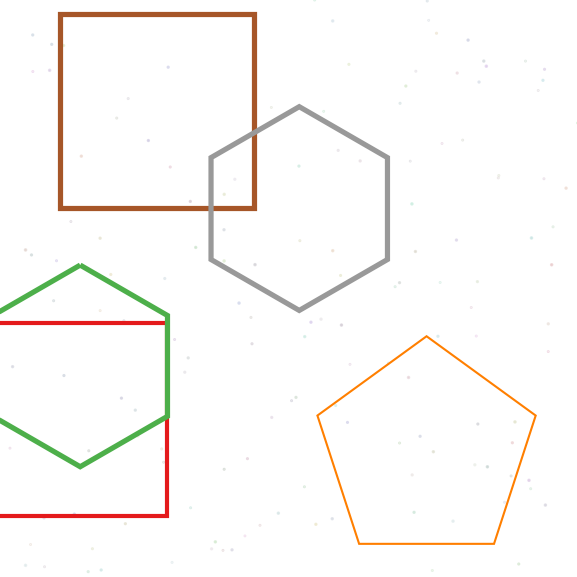[{"shape": "square", "thickness": 2, "radius": 0.84, "center": [0.121, 0.273]}, {"shape": "hexagon", "thickness": 2.5, "radius": 0.87, "center": [0.139, 0.366]}, {"shape": "pentagon", "thickness": 1, "radius": 0.99, "center": [0.739, 0.218]}, {"shape": "square", "thickness": 2.5, "radius": 0.84, "center": [0.272, 0.807]}, {"shape": "hexagon", "thickness": 2.5, "radius": 0.88, "center": [0.518, 0.638]}]